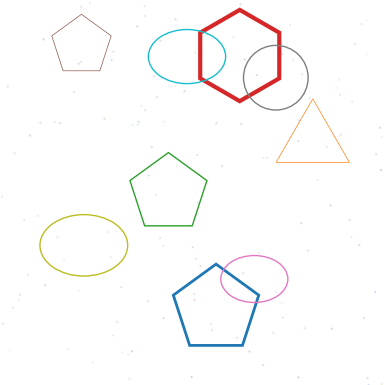[{"shape": "pentagon", "thickness": 2, "radius": 0.58, "center": [0.561, 0.197]}, {"shape": "triangle", "thickness": 0.5, "radius": 0.55, "center": [0.812, 0.633]}, {"shape": "pentagon", "thickness": 1, "radius": 0.53, "center": [0.437, 0.498]}, {"shape": "hexagon", "thickness": 3, "radius": 0.59, "center": [0.623, 0.856]}, {"shape": "pentagon", "thickness": 0.5, "radius": 0.41, "center": [0.212, 0.882]}, {"shape": "oval", "thickness": 1, "radius": 0.44, "center": [0.661, 0.275]}, {"shape": "circle", "thickness": 1, "radius": 0.42, "center": [0.716, 0.798]}, {"shape": "oval", "thickness": 1, "radius": 0.57, "center": [0.218, 0.363]}, {"shape": "oval", "thickness": 1, "radius": 0.5, "center": [0.486, 0.853]}]